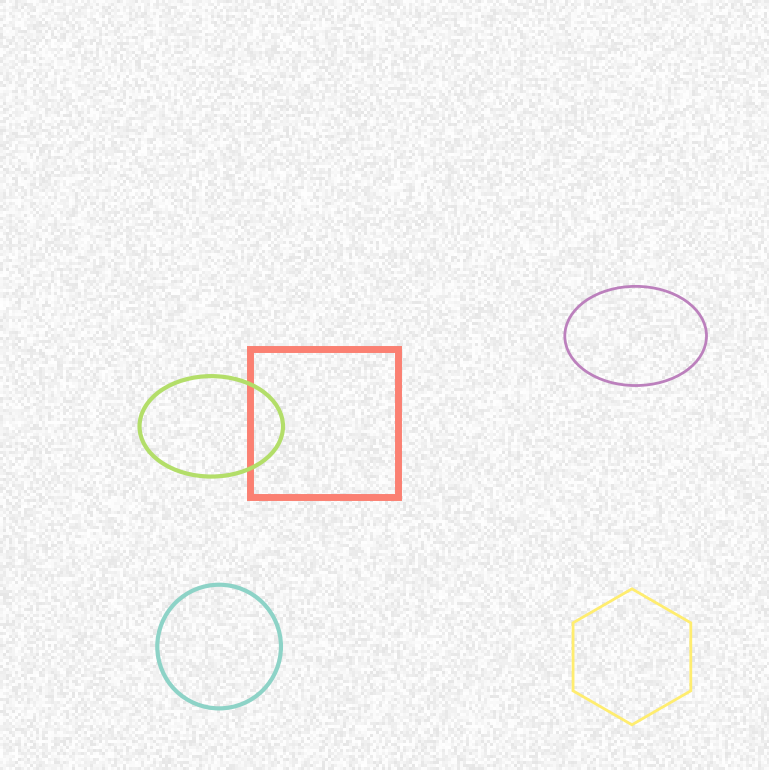[{"shape": "circle", "thickness": 1.5, "radius": 0.4, "center": [0.285, 0.16]}, {"shape": "square", "thickness": 2.5, "radius": 0.48, "center": [0.421, 0.451]}, {"shape": "oval", "thickness": 1.5, "radius": 0.47, "center": [0.274, 0.446]}, {"shape": "oval", "thickness": 1, "radius": 0.46, "center": [0.826, 0.564]}, {"shape": "hexagon", "thickness": 1, "radius": 0.44, "center": [0.821, 0.147]}]